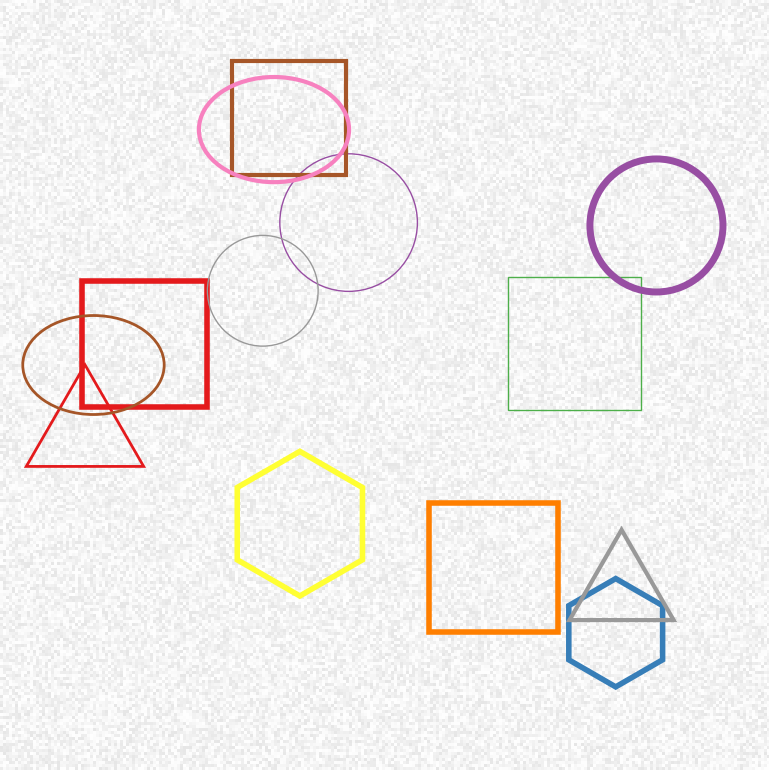[{"shape": "triangle", "thickness": 1, "radius": 0.44, "center": [0.11, 0.438]}, {"shape": "square", "thickness": 2, "radius": 0.41, "center": [0.188, 0.553]}, {"shape": "hexagon", "thickness": 2, "radius": 0.35, "center": [0.8, 0.178]}, {"shape": "square", "thickness": 0.5, "radius": 0.43, "center": [0.746, 0.554]}, {"shape": "circle", "thickness": 2.5, "radius": 0.43, "center": [0.853, 0.707]}, {"shape": "circle", "thickness": 0.5, "radius": 0.45, "center": [0.453, 0.711]}, {"shape": "square", "thickness": 2, "radius": 0.42, "center": [0.64, 0.263]}, {"shape": "hexagon", "thickness": 2, "radius": 0.47, "center": [0.389, 0.32]}, {"shape": "square", "thickness": 1.5, "radius": 0.37, "center": [0.375, 0.847]}, {"shape": "oval", "thickness": 1, "radius": 0.46, "center": [0.121, 0.526]}, {"shape": "oval", "thickness": 1.5, "radius": 0.49, "center": [0.356, 0.832]}, {"shape": "circle", "thickness": 0.5, "radius": 0.36, "center": [0.341, 0.622]}, {"shape": "triangle", "thickness": 1.5, "radius": 0.39, "center": [0.807, 0.234]}]